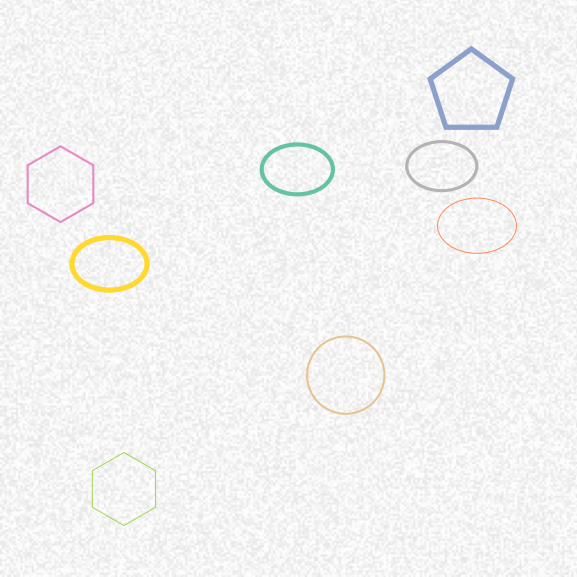[{"shape": "oval", "thickness": 2, "radius": 0.31, "center": [0.515, 0.706]}, {"shape": "oval", "thickness": 0.5, "radius": 0.34, "center": [0.826, 0.608]}, {"shape": "pentagon", "thickness": 2.5, "radius": 0.38, "center": [0.816, 0.839]}, {"shape": "hexagon", "thickness": 1, "radius": 0.33, "center": [0.105, 0.68]}, {"shape": "hexagon", "thickness": 0.5, "radius": 0.32, "center": [0.215, 0.152]}, {"shape": "oval", "thickness": 2.5, "radius": 0.33, "center": [0.19, 0.542]}, {"shape": "circle", "thickness": 1, "radius": 0.33, "center": [0.599, 0.35]}, {"shape": "oval", "thickness": 1.5, "radius": 0.3, "center": [0.765, 0.711]}]